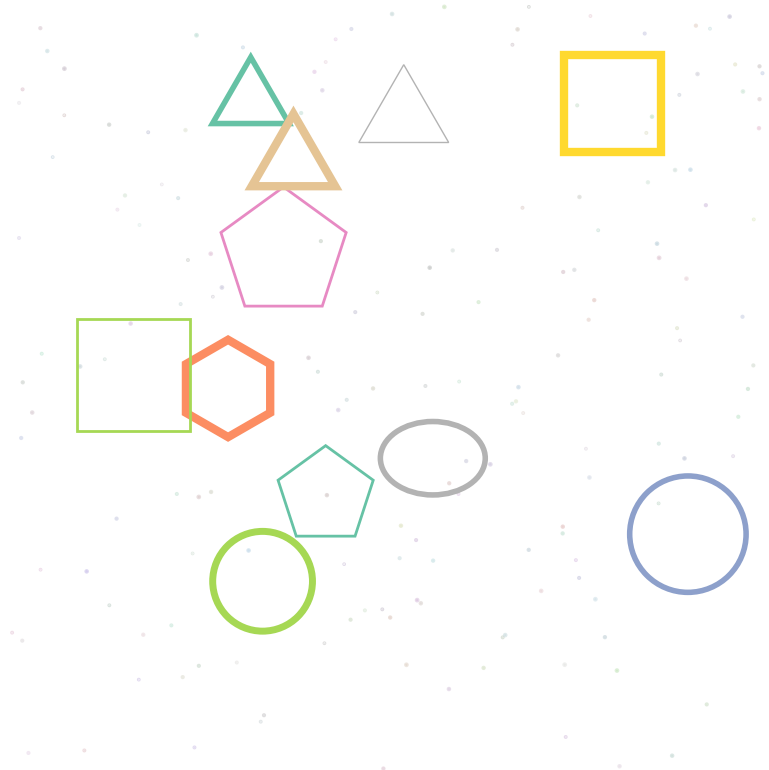[{"shape": "triangle", "thickness": 2, "radius": 0.29, "center": [0.326, 0.868]}, {"shape": "pentagon", "thickness": 1, "radius": 0.32, "center": [0.423, 0.356]}, {"shape": "hexagon", "thickness": 3, "radius": 0.32, "center": [0.296, 0.496]}, {"shape": "circle", "thickness": 2, "radius": 0.38, "center": [0.893, 0.306]}, {"shape": "pentagon", "thickness": 1, "radius": 0.43, "center": [0.368, 0.672]}, {"shape": "square", "thickness": 1, "radius": 0.37, "center": [0.173, 0.513]}, {"shape": "circle", "thickness": 2.5, "radius": 0.32, "center": [0.341, 0.245]}, {"shape": "square", "thickness": 3, "radius": 0.32, "center": [0.795, 0.866]}, {"shape": "triangle", "thickness": 3, "radius": 0.31, "center": [0.381, 0.789]}, {"shape": "oval", "thickness": 2, "radius": 0.34, "center": [0.562, 0.405]}, {"shape": "triangle", "thickness": 0.5, "radius": 0.34, "center": [0.524, 0.849]}]